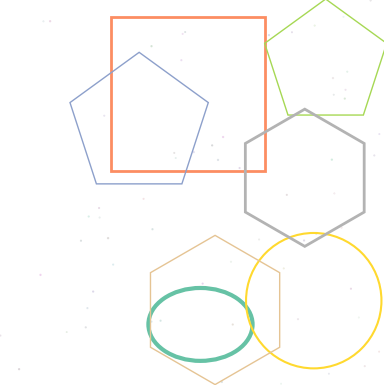[{"shape": "oval", "thickness": 3, "radius": 0.68, "center": [0.521, 0.157]}, {"shape": "square", "thickness": 2, "radius": 1.0, "center": [0.488, 0.756]}, {"shape": "pentagon", "thickness": 1, "radius": 0.94, "center": [0.361, 0.675]}, {"shape": "pentagon", "thickness": 1, "radius": 0.83, "center": [0.846, 0.836]}, {"shape": "circle", "thickness": 1.5, "radius": 0.88, "center": [0.815, 0.219]}, {"shape": "hexagon", "thickness": 1, "radius": 0.97, "center": [0.559, 0.195]}, {"shape": "hexagon", "thickness": 2, "radius": 0.89, "center": [0.792, 0.538]}]